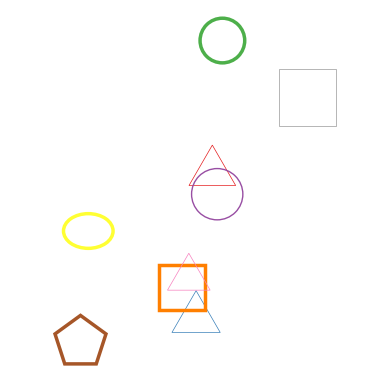[{"shape": "triangle", "thickness": 0.5, "radius": 0.35, "center": [0.552, 0.553]}, {"shape": "triangle", "thickness": 0.5, "radius": 0.36, "center": [0.509, 0.173]}, {"shape": "circle", "thickness": 2.5, "radius": 0.29, "center": [0.578, 0.895]}, {"shape": "circle", "thickness": 1, "radius": 0.33, "center": [0.564, 0.496]}, {"shape": "square", "thickness": 2.5, "radius": 0.3, "center": [0.473, 0.253]}, {"shape": "oval", "thickness": 2.5, "radius": 0.32, "center": [0.229, 0.4]}, {"shape": "pentagon", "thickness": 2.5, "radius": 0.35, "center": [0.209, 0.111]}, {"shape": "triangle", "thickness": 0.5, "radius": 0.32, "center": [0.49, 0.278]}, {"shape": "square", "thickness": 0.5, "radius": 0.37, "center": [0.798, 0.746]}]